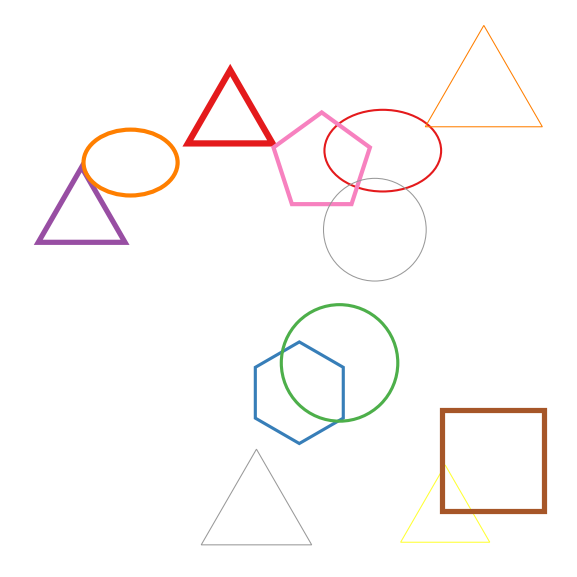[{"shape": "oval", "thickness": 1, "radius": 0.51, "center": [0.663, 0.738]}, {"shape": "triangle", "thickness": 3, "radius": 0.42, "center": [0.399, 0.793]}, {"shape": "hexagon", "thickness": 1.5, "radius": 0.44, "center": [0.518, 0.319]}, {"shape": "circle", "thickness": 1.5, "radius": 0.5, "center": [0.588, 0.371]}, {"shape": "triangle", "thickness": 2.5, "radius": 0.43, "center": [0.141, 0.623]}, {"shape": "triangle", "thickness": 0.5, "radius": 0.59, "center": [0.838, 0.838]}, {"shape": "oval", "thickness": 2, "radius": 0.41, "center": [0.226, 0.718]}, {"shape": "triangle", "thickness": 0.5, "radius": 0.45, "center": [0.771, 0.105]}, {"shape": "square", "thickness": 2.5, "radius": 0.44, "center": [0.854, 0.202]}, {"shape": "pentagon", "thickness": 2, "radius": 0.44, "center": [0.557, 0.717]}, {"shape": "triangle", "thickness": 0.5, "radius": 0.55, "center": [0.444, 0.111]}, {"shape": "circle", "thickness": 0.5, "radius": 0.44, "center": [0.649, 0.601]}]